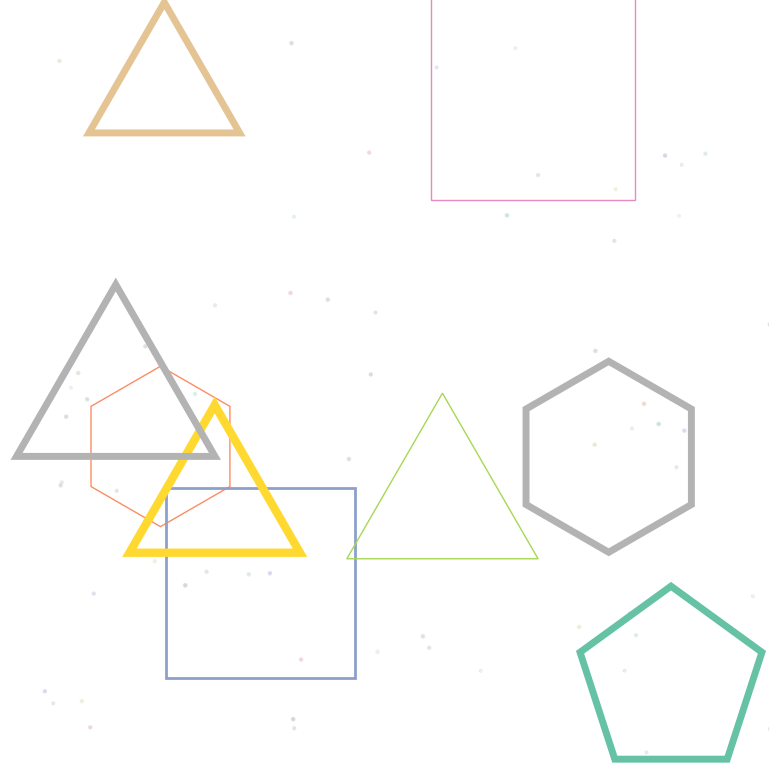[{"shape": "pentagon", "thickness": 2.5, "radius": 0.62, "center": [0.871, 0.115]}, {"shape": "hexagon", "thickness": 0.5, "radius": 0.52, "center": [0.208, 0.42]}, {"shape": "square", "thickness": 1, "radius": 0.62, "center": [0.338, 0.243]}, {"shape": "square", "thickness": 0.5, "radius": 0.66, "center": [0.692, 0.873]}, {"shape": "triangle", "thickness": 0.5, "radius": 0.72, "center": [0.575, 0.346]}, {"shape": "triangle", "thickness": 3, "radius": 0.64, "center": [0.279, 0.346]}, {"shape": "triangle", "thickness": 2.5, "radius": 0.57, "center": [0.213, 0.884]}, {"shape": "triangle", "thickness": 2.5, "radius": 0.74, "center": [0.15, 0.482]}, {"shape": "hexagon", "thickness": 2.5, "radius": 0.62, "center": [0.791, 0.407]}]